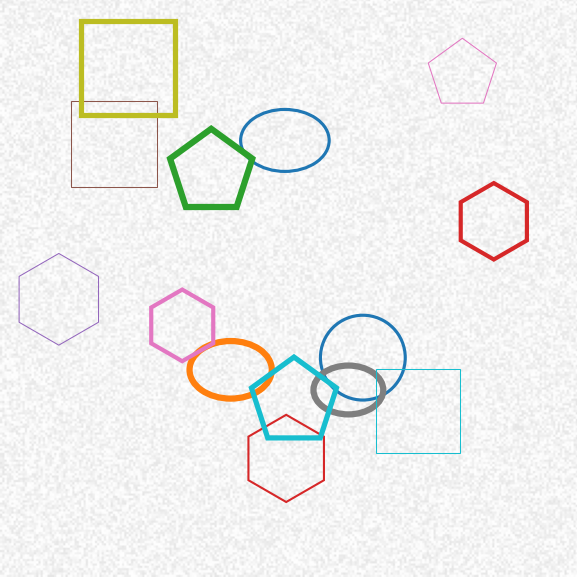[{"shape": "circle", "thickness": 1.5, "radius": 0.37, "center": [0.628, 0.38]}, {"shape": "oval", "thickness": 1.5, "radius": 0.38, "center": [0.493, 0.756]}, {"shape": "oval", "thickness": 3, "radius": 0.36, "center": [0.399, 0.359]}, {"shape": "pentagon", "thickness": 3, "radius": 0.37, "center": [0.366, 0.701]}, {"shape": "hexagon", "thickness": 1, "radius": 0.38, "center": [0.496, 0.205]}, {"shape": "hexagon", "thickness": 2, "radius": 0.33, "center": [0.855, 0.616]}, {"shape": "hexagon", "thickness": 0.5, "radius": 0.4, "center": [0.102, 0.481]}, {"shape": "square", "thickness": 0.5, "radius": 0.37, "center": [0.197, 0.75]}, {"shape": "pentagon", "thickness": 0.5, "radius": 0.31, "center": [0.801, 0.871]}, {"shape": "hexagon", "thickness": 2, "radius": 0.31, "center": [0.316, 0.436]}, {"shape": "oval", "thickness": 3, "radius": 0.3, "center": [0.603, 0.324]}, {"shape": "square", "thickness": 2.5, "radius": 0.41, "center": [0.222, 0.882]}, {"shape": "square", "thickness": 0.5, "radius": 0.36, "center": [0.723, 0.287]}, {"shape": "pentagon", "thickness": 2.5, "radius": 0.39, "center": [0.509, 0.303]}]